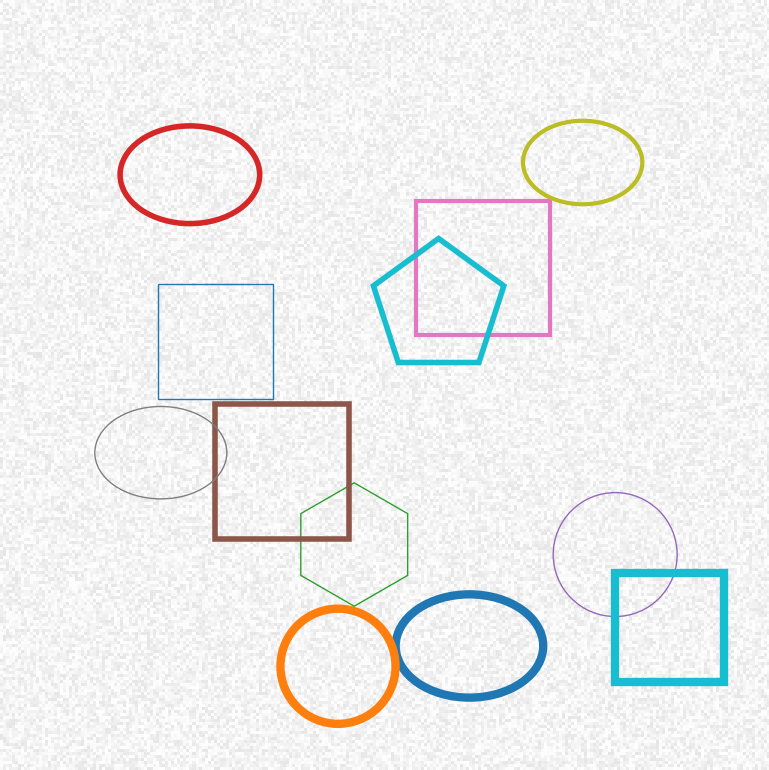[{"shape": "oval", "thickness": 3, "radius": 0.48, "center": [0.61, 0.161]}, {"shape": "square", "thickness": 0.5, "radius": 0.37, "center": [0.28, 0.557]}, {"shape": "circle", "thickness": 3, "radius": 0.37, "center": [0.439, 0.135]}, {"shape": "hexagon", "thickness": 0.5, "radius": 0.4, "center": [0.46, 0.293]}, {"shape": "oval", "thickness": 2, "radius": 0.45, "center": [0.247, 0.773]}, {"shape": "circle", "thickness": 0.5, "radius": 0.4, "center": [0.799, 0.28]}, {"shape": "square", "thickness": 2, "radius": 0.44, "center": [0.366, 0.388]}, {"shape": "square", "thickness": 1.5, "radius": 0.44, "center": [0.627, 0.652]}, {"shape": "oval", "thickness": 0.5, "radius": 0.43, "center": [0.209, 0.412]}, {"shape": "oval", "thickness": 1.5, "radius": 0.39, "center": [0.757, 0.789]}, {"shape": "square", "thickness": 3, "radius": 0.35, "center": [0.869, 0.185]}, {"shape": "pentagon", "thickness": 2, "radius": 0.45, "center": [0.57, 0.601]}]